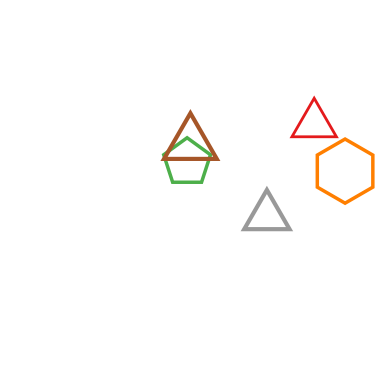[{"shape": "triangle", "thickness": 2, "radius": 0.33, "center": [0.816, 0.678]}, {"shape": "pentagon", "thickness": 2.5, "radius": 0.32, "center": [0.486, 0.578]}, {"shape": "hexagon", "thickness": 2.5, "radius": 0.42, "center": [0.896, 0.556]}, {"shape": "triangle", "thickness": 3, "radius": 0.4, "center": [0.495, 0.627]}, {"shape": "triangle", "thickness": 3, "radius": 0.34, "center": [0.693, 0.439]}]